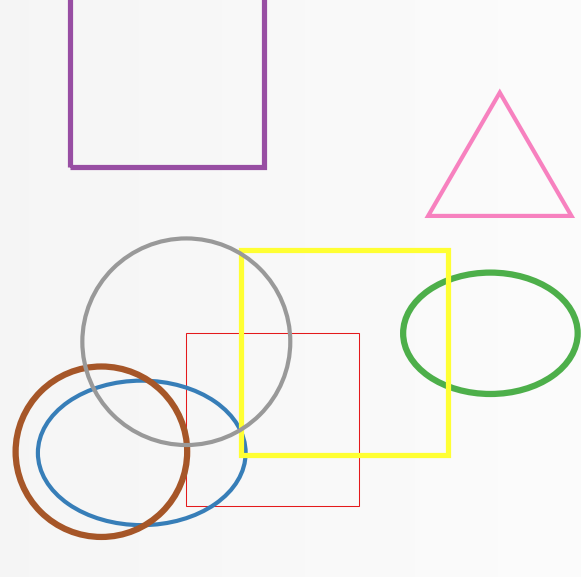[{"shape": "square", "thickness": 0.5, "radius": 0.75, "center": [0.469, 0.273]}, {"shape": "oval", "thickness": 2, "radius": 0.89, "center": [0.244, 0.215]}, {"shape": "oval", "thickness": 3, "radius": 0.75, "center": [0.844, 0.422]}, {"shape": "square", "thickness": 2.5, "radius": 0.84, "center": [0.287, 0.878]}, {"shape": "square", "thickness": 2.5, "radius": 0.89, "center": [0.593, 0.388]}, {"shape": "circle", "thickness": 3, "radius": 0.74, "center": [0.174, 0.217]}, {"shape": "triangle", "thickness": 2, "radius": 0.71, "center": [0.86, 0.696]}, {"shape": "circle", "thickness": 2, "radius": 0.89, "center": [0.321, 0.407]}]